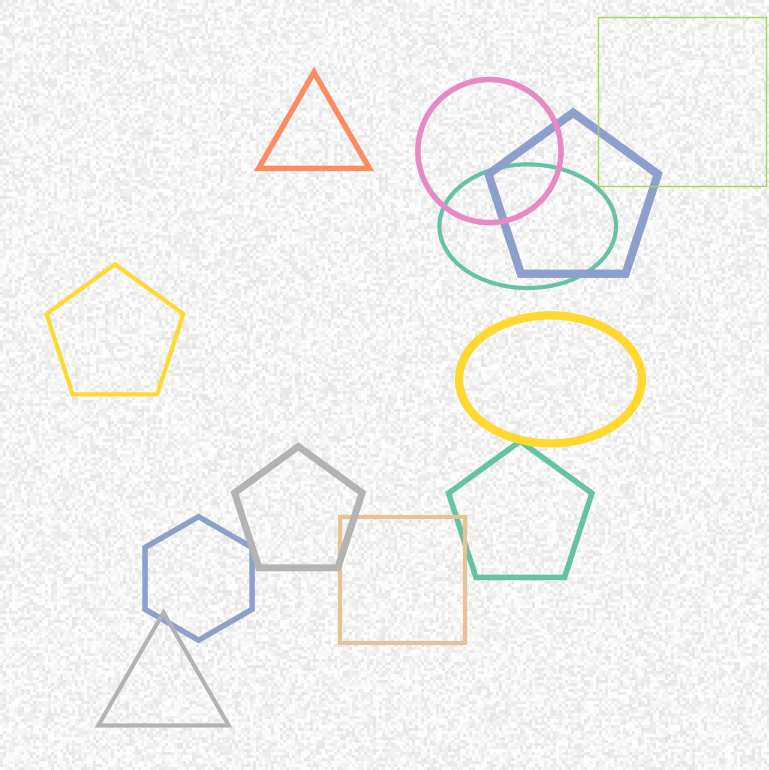[{"shape": "pentagon", "thickness": 2, "radius": 0.49, "center": [0.676, 0.329]}, {"shape": "oval", "thickness": 1.5, "radius": 0.57, "center": [0.685, 0.706]}, {"shape": "triangle", "thickness": 2, "radius": 0.42, "center": [0.408, 0.823]}, {"shape": "pentagon", "thickness": 3, "radius": 0.58, "center": [0.744, 0.738]}, {"shape": "hexagon", "thickness": 2, "radius": 0.4, "center": [0.258, 0.249]}, {"shape": "circle", "thickness": 2, "radius": 0.46, "center": [0.636, 0.804]}, {"shape": "square", "thickness": 0.5, "radius": 0.55, "center": [0.886, 0.868]}, {"shape": "pentagon", "thickness": 1.5, "radius": 0.47, "center": [0.149, 0.563]}, {"shape": "oval", "thickness": 3, "radius": 0.59, "center": [0.715, 0.507]}, {"shape": "square", "thickness": 1.5, "radius": 0.41, "center": [0.523, 0.247]}, {"shape": "pentagon", "thickness": 2.5, "radius": 0.44, "center": [0.387, 0.333]}, {"shape": "triangle", "thickness": 1.5, "radius": 0.49, "center": [0.212, 0.107]}]